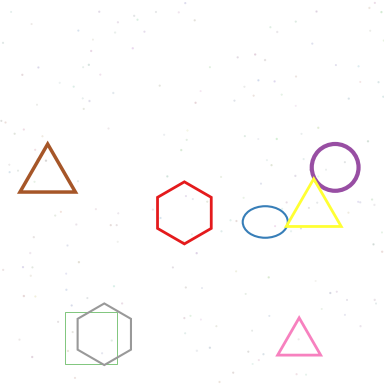[{"shape": "hexagon", "thickness": 2, "radius": 0.4, "center": [0.479, 0.447]}, {"shape": "oval", "thickness": 1.5, "radius": 0.29, "center": [0.689, 0.423]}, {"shape": "square", "thickness": 0.5, "radius": 0.34, "center": [0.237, 0.122]}, {"shape": "circle", "thickness": 3, "radius": 0.3, "center": [0.871, 0.565]}, {"shape": "triangle", "thickness": 2, "radius": 0.41, "center": [0.815, 0.453]}, {"shape": "triangle", "thickness": 2.5, "radius": 0.42, "center": [0.124, 0.543]}, {"shape": "triangle", "thickness": 2, "radius": 0.32, "center": [0.777, 0.11]}, {"shape": "hexagon", "thickness": 1.5, "radius": 0.4, "center": [0.271, 0.132]}]